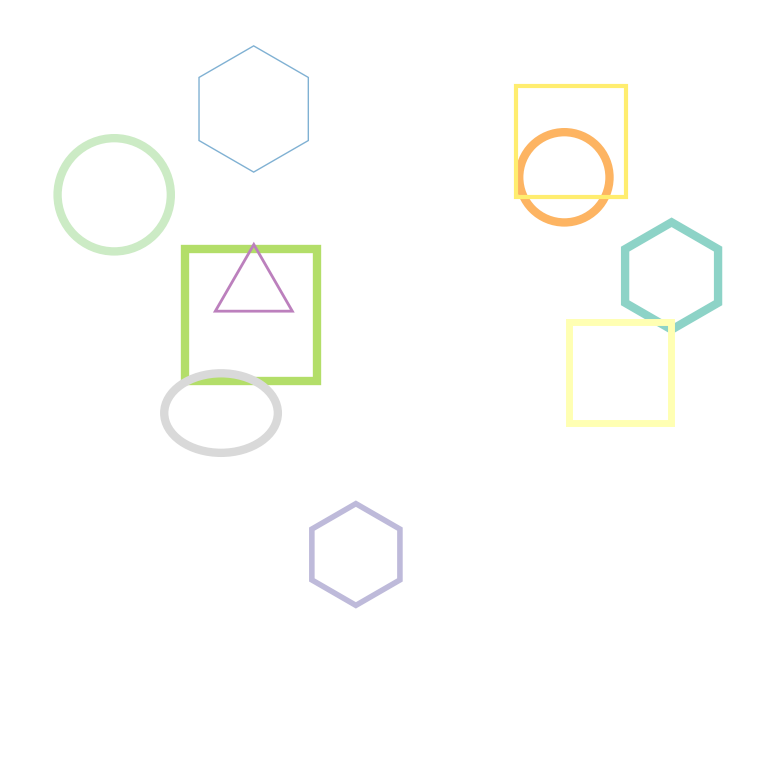[{"shape": "hexagon", "thickness": 3, "radius": 0.35, "center": [0.872, 0.642]}, {"shape": "square", "thickness": 2.5, "radius": 0.33, "center": [0.805, 0.516]}, {"shape": "hexagon", "thickness": 2, "radius": 0.33, "center": [0.462, 0.28]}, {"shape": "hexagon", "thickness": 0.5, "radius": 0.41, "center": [0.329, 0.858]}, {"shape": "circle", "thickness": 3, "radius": 0.29, "center": [0.733, 0.77]}, {"shape": "square", "thickness": 3, "radius": 0.43, "center": [0.326, 0.591]}, {"shape": "oval", "thickness": 3, "radius": 0.37, "center": [0.287, 0.464]}, {"shape": "triangle", "thickness": 1, "radius": 0.29, "center": [0.33, 0.625]}, {"shape": "circle", "thickness": 3, "radius": 0.37, "center": [0.148, 0.747]}, {"shape": "square", "thickness": 1.5, "radius": 0.36, "center": [0.742, 0.816]}]